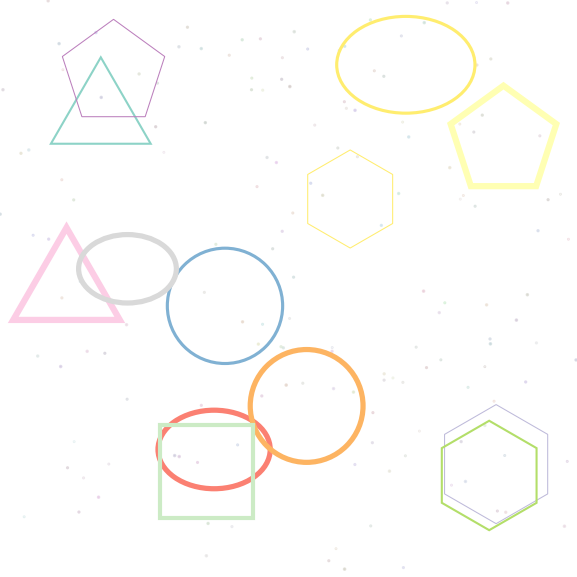[{"shape": "triangle", "thickness": 1, "radius": 0.5, "center": [0.175, 0.8]}, {"shape": "pentagon", "thickness": 3, "radius": 0.48, "center": [0.872, 0.755]}, {"shape": "hexagon", "thickness": 0.5, "radius": 0.52, "center": [0.859, 0.195]}, {"shape": "oval", "thickness": 2.5, "radius": 0.49, "center": [0.371, 0.221]}, {"shape": "circle", "thickness": 1.5, "radius": 0.5, "center": [0.39, 0.47]}, {"shape": "circle", "thickness": 2.5, "radius": 0.49, "center": [0.531, 0.296]}, {"shape": "hexagon", "thickness": 1, "radius": 0.47, "center": [0.847, 0.176]}, {"shape": "triangle", "thickness": 3, "radius": 0.53, "center": [0.115, 0.498]}, {"shape": "oval", "thickness": 2.5, "radius": 0.42, "center": [0.221, 0.534]}, {"shape": "pentagon", "thickness": 0.5, "radius": 0.47, "center": [0.197, 0.872]}, {"shape": "square", "thickness": 2, "radius": 0.4, "center": [0.357, 0.183]}, {"shape": "hexagon", "thickness": 0.5, "radius": 0.42, "center": [0.606, 0.655]}, {"shape": "oval", "thickness": 1.5, "radius": 0.6, "center": [0.703, 0.887]}]